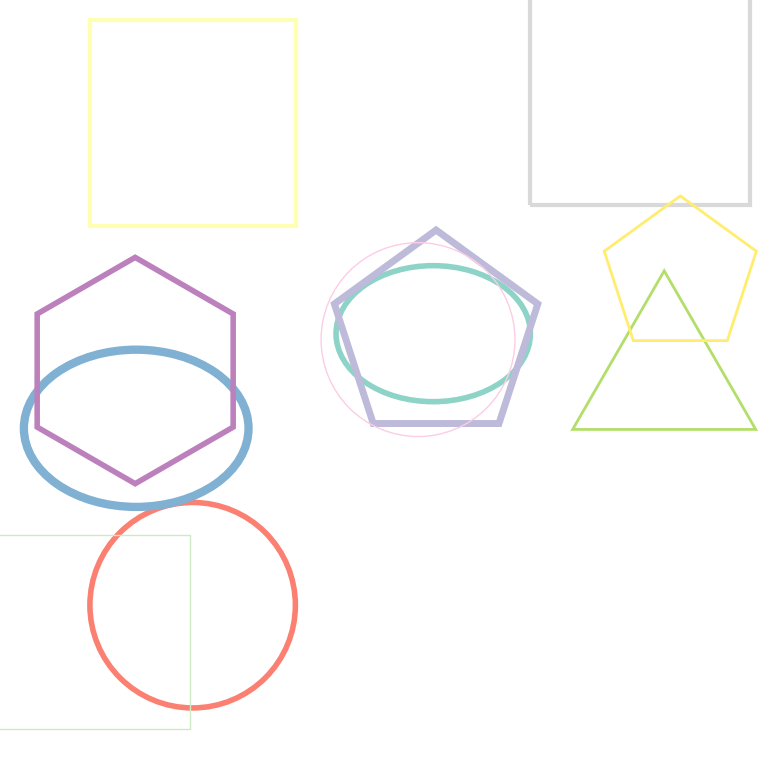[{"shape": "oval", "thickness": 2, "radius": 0.63, "center": [0.563, 0.567]}, {"shape": "square", "thickness": 1.5, "radius": 0.67, "center": [0.25, 0.84]}, {"shape": "pentagon", "thickness": 2.5, "radius": 0.69, "center": [0.566, 0.562]}, {"shape": "circle", "thickness": 2, "radius": 0.67, "center": [0.25, 0.214]}, {"shape": "oval", "thickness": 3, "radius": 0.73, "center": [0.177, 0.444]}, {"shape": "triangle", "thickness": 1, "radius": 0.69, "center": [0.863, 0.511]}, {"shape": "circle", "thickness": 0.5, "radius": 0.63, "center": [0.543, 0.559]}, {"shape": "square", "thickness": 1.5, "radius": 0.71, "center": [0.832, 0.877]}, {"shape": "hexagon", "thickness": 2, "radius": 0.73, "center": [0.176, 0.519]}, {"shape": "square", "thickness": 0.5, "radius": 0.63, "center": [0.121, 0.179]}, {"shape": "pentagon", "thickness": 1, "radius": 0.52, "center": [0.884, 0.642]}]